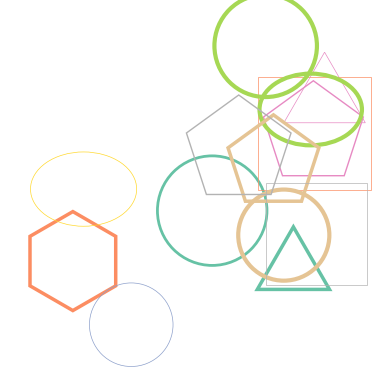[{"shape": "triangle", "thickness": 2.5, "radius": 0.54, "center": [0.762, 0.302]}, {"shape": "circle", "thickness": 2, "radius": 0.71, "center": [0.551, 0.453]}, {"shape": "square", "thickness": 0.5, "radius": 0.73, "center": [0.816, 0.653]}, {"shape": "hexagon", "thickness": 2.5, "radius": 0.64, "center": [0.189, 0.322]}, {"shape": "circle", "thickness": 0.5, "radius": 0.54, "center": [0.341, 0.157]}, {"shape": "triangle", "thickness": 0.5, "radius": 0.61, "center": [0.843, 0.742]}, {"shape": "pentagon", "thickness": 1, "radius": 0.68, "center": [0.814, 0.654]}, {"shape": "oval", "thickness": 3, "radius": 0.67, "center": [0.807, 0.716]}, {"shape": "circle", "thickness": 3, "radius": 0.67, "center": [0.69, 0.881]}, {"shape": "oval", "thickness": 0.5, "radius": 0.69, "center": [0.217, 0.509]}, {"shape": "pentagon", "thickness": 2.5, "radius": 0.62, "center": [0.71, 0.578]}, {"shape": "circle", "thickness": 3, "radius": 0.59, "center": [0.737, 0.389]}, {"shape": "square", "thickness": 0.5, "radius": 0.66, "center": [0.822, 0.392]}, {"shape": "pentagon", "thickness": 1, "radius": 0.71, "center": [0.62, 0.61]}]